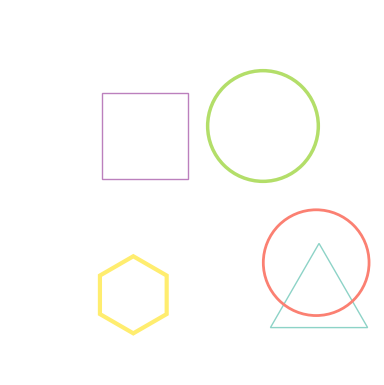[{"shape": "triangle", "thickness": 1, "radius": 0.73, "center": [0.829, 0.222]}, {"shape": "circle", "thickness": 2, "radius": 0.69, "center": [0.821, 0.318]}, {"shape": "circle", "thickness": 2.5, "radius": 0.72, "center": [0.683, 0.673]}, {"shape": "square", "thickness": 1, "radius": 0.55, "center": [0.377, 0.647]}, {"shape": "hexagon", "thickness": 3, "radius": 0.5, "center": [0.346, 0.234]}]